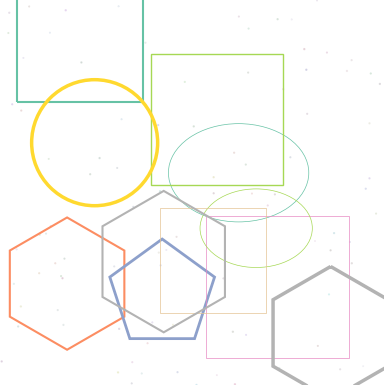[{"shape": "square", "thickness": 1.5, "radius": 0.82, "center": [0.207, 0.899]}, {"shape": "oval", "thickness": 0.5, "radius": 0.91, "center": [0.62, 0.551]}, {"shape": "hexagon", "thickness": 1.5, "radius": 0.86, "center": [0.174, 0.263]}, {"shape": "pentagon", "thickness": 2, "radius": 0.71, "center": [0.421, 0.236]}, {"shape": "square", "thickness": 0.5, "radius": 0.92, "center": [0.721, 0.254]}, {"shape": "square", "thickness": 1, "radius": 0.86, "center": [0.564, 0.69]}, {"shape": "oval", "thickness": 0.5, "radius": 0.73, "center": [0.665, 0.407]}, {"shape": "circle", "thickness": 2.5, "radius": 0.82, "center": [0.246, 0.629]}, {"shape": "square", "thickness": 0.5, "radius": 0.68, "center": [0.553, 0.324]}, {"shape": "hexagon", "thickness": 1.5, "radius": 0.92, "center": [0.425, 0.32]}, {"shape": "hexagon", "thickness": 2.5, "radius": 0.86, "center": [0.859, 0.135]}]